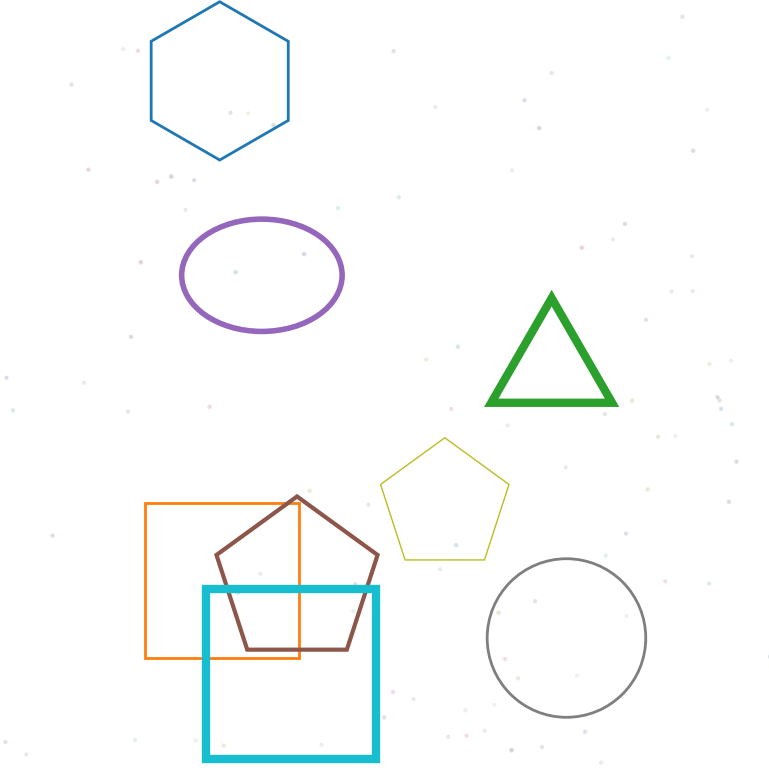[{"shape": "hexagon", "thickness": 1, "radius": 0.51, "center": [0.285, 0.895]}, {"shape": "square", "thickness": 1, "radius": 0.5, "center": [0.288, 0.246]}, {"shape": "triangle", "thickness": 3, "radius": 0.45, "center": [0.716, 0.522]}, {"shape": "oval", "thickness": 2, "radius": 0.52, "center": [0.34, 0.642]}, {"shape": "pentagon", "thickness": 1.5, "radius": 0.55, "center": [0.386, 0.245]}, {"shape": "circle", "thickness": 1, "radius": 0.51, "center": [0.736, 0.171]}, {"shape": "pentagon", "thickness": 0.5, "radius": 0.44, "center": [0.578, 0.344]}, {"shape": "square", "thickness": 3, "radius": 0.55, "center": [0.378, 0.125]}]